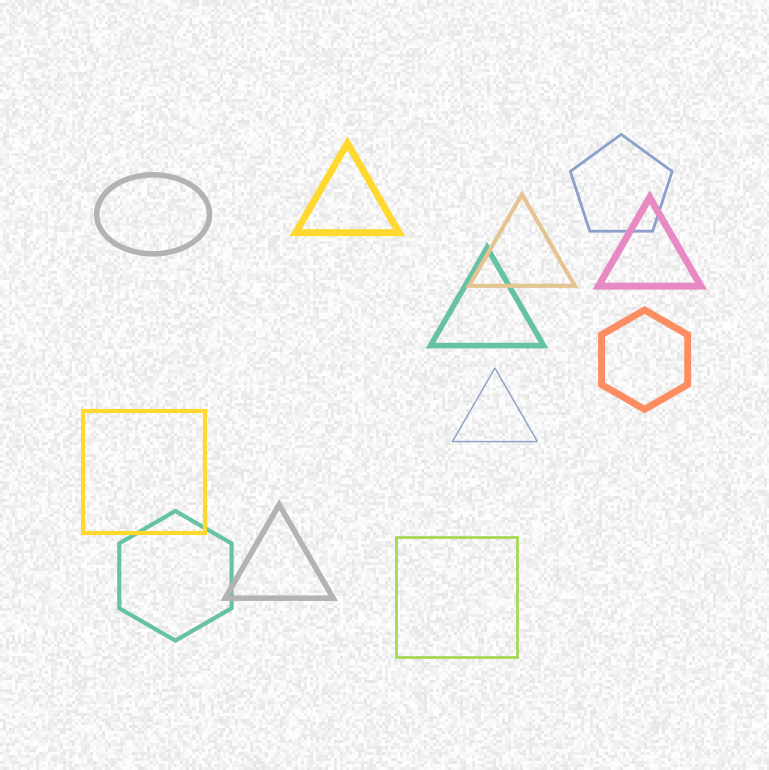[{"shape": "hexagon", "thickness": 1.5, "radius": 0.42, "center": [0.228, 0.252]}, {"shape": "triangle", "thickness": 2, "radius": 0.42, "center": [0.633, 0.594]}, {"shape": "hexagon", "thickness": 2.5, "radius": 0.32, "center": [0.837, 0.533]}, {"shape": "pentagon", "thickness": 1, "radius": 0.35, "center": [0.807, 0.756]}, {"shape": "triangle", "thickness": 0.5, "radius": 0.32, "center": [0.643, 0.458]}, {"shape": "triangle", "thickness": 2.5, "radius": 0.38, "center": [0.844, 0.667]}, {"shape": "square", "thickness": 1, "radius": 0.39, "center": [0.593, 0.225]}, {"shape": "triangle", "thickness": 2.5, "radius": 0.39, "center": [0.451, 0.737]}, {"shape": "square", "thickness": 1.5, "radius": 0.4, "center": [0.187, 0.387]}, {"shape": "triangle", "thickness": 1.5, "radius": 0.4, "center": [0.678, 0.668]}, {"shape": "oval", "thickness": 2, "radius": 0.37, "center": [0.199, 0.722]}, {"shape": "triangle", "thickness": 2, "radius": 0.4, "center": [0.363, 0.264]}]